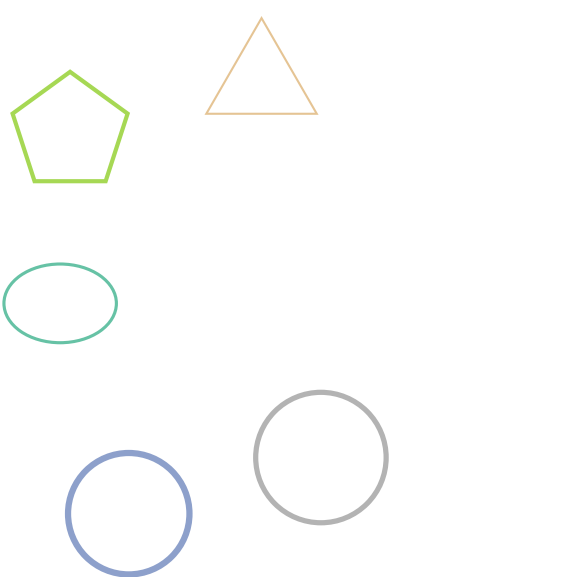[{"shape": "oval", "thickness": 1.5, "radius": 0.49, "center": [0.104, 0.474]}, {"shape": "circle", "thickness": 3, "radius": 0.53, "center": [0.223, 0.11]}, {"shape": "pentagon", "thickness": 2, "radius": 0.52, "center": [0.121, 0.77]}, {"shape": "triangle", "thickness": 1, "radius": 0.55, "center": [0.453, 0.857]}, {"shape": "circle", "thickness": 2.5, "radius": 0.56, "center": [0.556, 0.207]}]